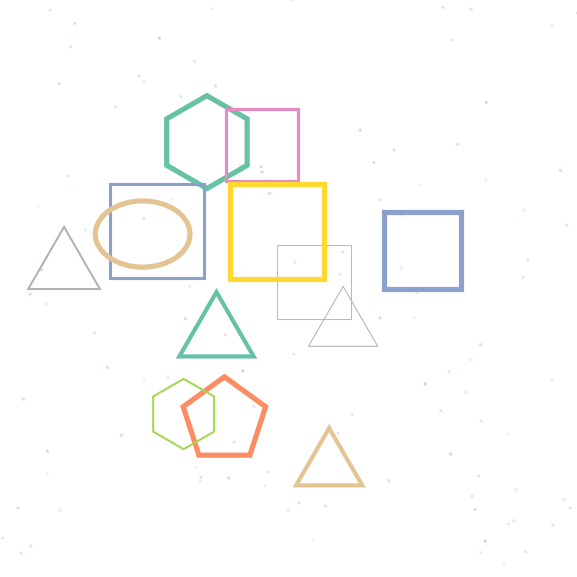[{"shape": "hexagon", "thickness": 2.5, "radius": 0.4, "center": [0.358, 0.753]}, {"shape": "triangle", "thickness": 2, "radius": 0.37, "center": [0.375, 0.419]}, {"shape": "pentagon", "thickness": 2.5, "radius": 0.38, "center": [0.389, 0.272]}, {"shape": "square", "thickness": 2.5, "radius": 0.34, "center": [0.732, 0.565]}, {"shape": "square", "thickness": 1.5, "radius": 0.41, "center": [0.272, 0.599]}, {"shape": "square", "thickness": 1.5, "radius": 0.31, "center": [0.454, 0.748]}, {"shape": "hexagon", "thickness": 1, "radius": 0.3, "center": [0.318, 0.282]}, {"shape": "square", "thickness": 0.5, "radius": 0.32, "center": [0.544, 0.511]}, {"shape": "square", "thickness": 2.5, "radius": 0.41, "center": [0.48, 0.598]}, {"shape": "triangle", "thickness": 2, "radius": 0.33, "center": [0.57, 0.192]}, {"shape": "oval", "thickness": 2.5, "radius": 0.41, "center": [0.247, 0.594]}, {"shape": "triangle", "thickness": 0.5, "radius": 0.35, "center": [0.594, 0.434]}, {"shape": "triangle", "thickness": 1, "radius": 0.36, "center": [0.111, 0.534]}]